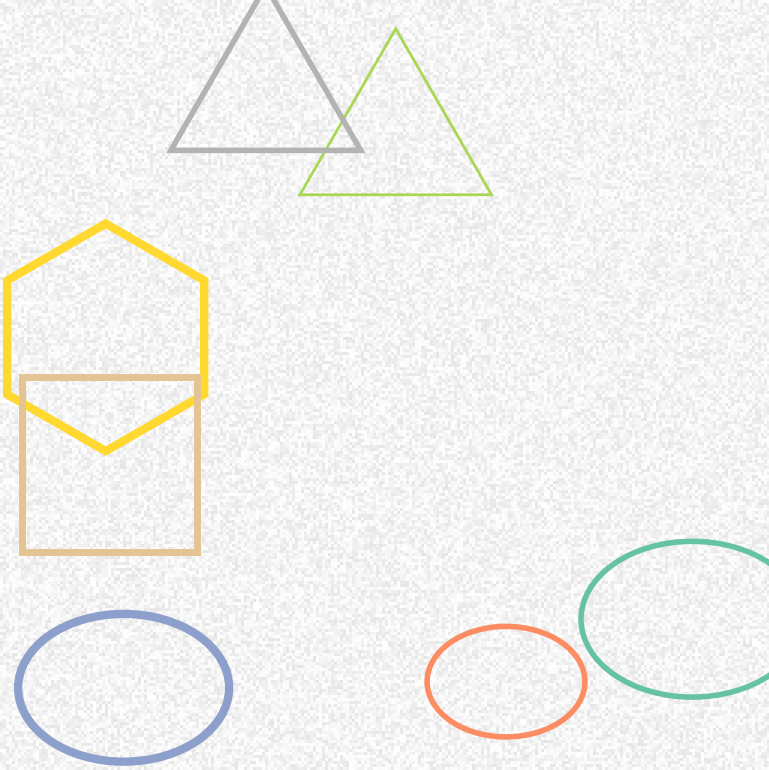[{"shape": "oval", "thickness": 2, "radius": 0.72, "center": [0.899, 0.196]}, {"shape": "oval", "thickness": 2, "radius": 0.51, "center": [0.657, 0.115]}, {"shape": "oval", "thickness": 3, "radius": 0.69, "center": [0.161, 0.107]}, {"shape": "triangle", "thickness": 1, "radius": 0.72, "center": [0.514, 0.819]}, {"shape": "hexagon", "thickness": 3, "radius": 0.74, "center": [0.137, 0.562]}, {"shape": "square", "thickness": 2.5, "radius": 0.57, "center": [0.142, 0.397]}, {"shape": "triangle", "thickness": 2, "radius": 0.71, "center": [0.345, 0.876]}]